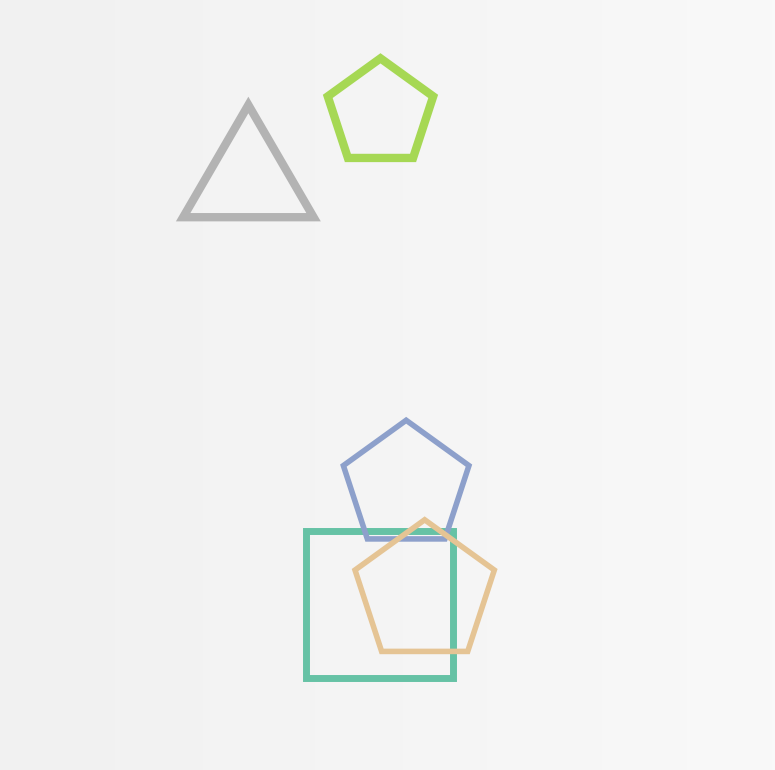[{"shape": "square", "thickness": 2.5, "radius": 0.48, "center": [0.49, 0.215]}, {"shape": "pentagon", "thickness": 2, "radius": 0.43, "center": [0.524, 0.369]}, {"shape": "pentagon", "thickness": 3, "radius": 0.36, "center": [0.491, 0.853]}, {"shape": "pentagon", "thickness": 2, "radius": 0.47, "center": [0.548, 0.23]}, {"shape": "triangle", "thickness": 3, "radius": 0.49, "center": [0.32, 0.766]}]